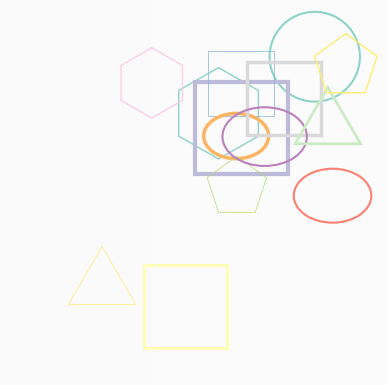[{"shape": "circle", "thickness": 1.5, "radius": 0.58, "center": [0.812, 0.853]}, {"shape": "hexagon", "thickness": 1, "radius": 0.59, "center": [0.564, 0.706]}, {"shape": "square", "thickness": 2, "radius": 0.54, "center": [0.479, 0.203]}, {"shape": "square", "thickness": 3, "radius": 0.6, "center": [0.624, 0.667]}, {"shape": "oval", "thickness": 1.5, "radius": 0.5, "center": [0.858, 0.492]}, {"shape": "square", "thickness": 0.5, "radius": 0.42, "center": [0.622, 0.784]}, {"shape": "oval", "thickness": 2.5, "radius": 0.42, "center": [0.609, 0.647]}, {"shape": "pentagon", "thickness": 0.5, "radius": 0.4, "center": [0.611, 0.514]}, {"shape": "hexagon", "thickness": 1, "radius": 0.46, "center": [0.392, 0.785]}, {"shape": "square", "thickness": 2.5, "radius": 0.48, "center": [0.732, 0.744]}, {"shape": "oval", "thickness": 1.5, "radius": 0.54, "center": [0.683, 0.645]}, {"shape": "triangle", "thickness": 2, "radius": 0.49, "center": [0.846, 0.675]}, {"shape": "pentagon", "thickness": 1, "radius": 0.42, "center": [0.892, 0.828]}, {"shape": "triangle", "thickness": 0.5, "radius": 0.5, "center": [0.264, 0.259]}]